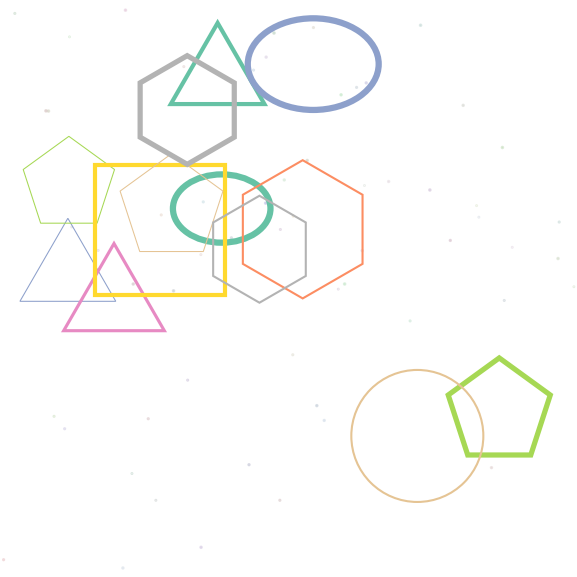[{"shape": "oval", "thickness": 3, "radius": 0.42, "center": [0.384, 0.638]}, {"shape": "triangle", "thickness": 2, "radius": 0.47, "center": [0.377, 0.866]}, {"shape": "hexagon", "thickness": 1, "radius": 0.6, "center": [0.524, 0.602]}, {"shape": "oval", "thickness": 3, "radius": 0.57, "center": [0.542, 0.888]}, {"shape": "triangle", "thickness": 0.5, "radius": 0.48, "center": [0.118, 0.525]}, {"shape": "triangle", "thickness": 1.5, "radius": 0.5, "center": [0.197, 0.477]}, {"shape": "pentagon", "thickness": 2.5, "radius": 0.46, "center": [0.865, 0.286]}, {"shape": "pentagon", "thickness": 0.5, "radius": 0.42, "center": [0.119, 0.68]}, {"shape": "square", "thickness": 2, "radius": 0.56, "center": [0.278, 0.601]}, {"shape": "pentagon", "thickness": 0.5, "radius": 0.47, "center": [0.297, 0.639]}, {"shape": "circle", "thickness": 1, "radius": 0.57, "center": [0.723, 0.244]}, {"shape": "hexagon", "thickness": 2.5, "radius": 0.47, "center": [0.324, 0.809]}, {"shape": "hexagon", "thickness": 1, "radius": 0.46, "center": [0.449, 0.568]}]